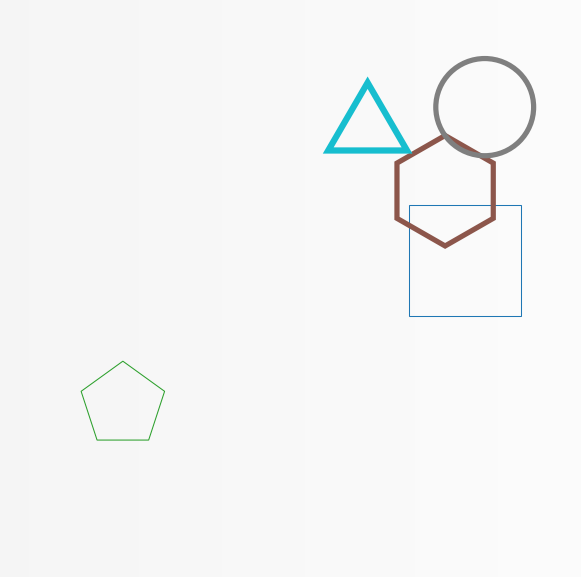[{"shape": "square", "thickness": 0.5, "radius": 0.48, "center": [0.801, 0.548]}, {"shape": "pentagon", "thickness": 0.5, "radius": 0.38, "center": [0.211, 0.298]}, {"shape": "hexagon", "thickness": 2.5, "radius": 0.48, "center": [0.766, 0.669]}, {"shape": "circle", "thickness": 2.5, "radius": 0.42, "center": [0.834, 0.814]}, {"shape": "triangle", "thickness": 3, "radius": 0.39, "center": [0.632, 0.778]}]